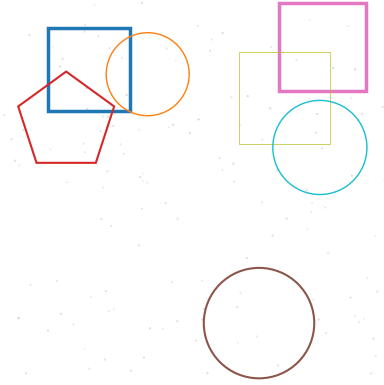[{"shape": "square", "thickness": 2.5, "radius": 0.54, "center": [0.231, 0.82]}, {"shape": "circle", "thickness": 1, "radius": 0.54, "center": [0.384, 0.807]}, {"shape": "pentagon", "thickness": 1.5, "radius": 0.66, "center": [0.172, 0.683]}, {"shape": "circle", "thickness": 1.5, "radius": 0.72, "center": [0.673, 0.161]}, {"shape": "square", "thickness": 2.5, "radius": 0.57, "center": [0.838, 0.878]}, {"shape": "square", "thickness": 0.5, "radius": 0.6, "center": [0.739, 0.745]}, {"shape": "circle", "thickness": 1, "radius": 0.61, "center": [0.831, 0.617]}]